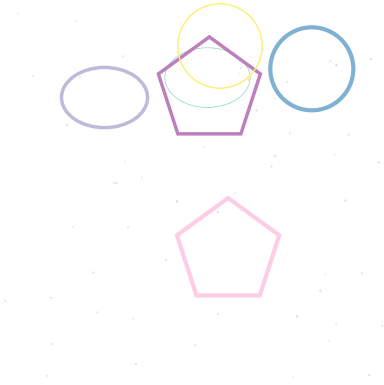[{"shape": "oval", "thickness": 0.5, "radius": 0.55, "center": [0.539, 0.798]}, {"shape": "oval", "thickness": 2.5, "radius": 0.56, "center": [0.271, 0.747]}, {"shape": "circle", "thickness": 3, "radius": 0.54, "center": [0.81, 0.821]}, {"shape": "pentagon", "thickness": 3, "radius": 0.7, "center": [0.593, 0.346]}, {"shape": "pentagon", "thickness": 2.5, "radius": 0.7, "center": [0.544, 0.765]}, {"shape": "circle", "thickness": 1, "radius": 0.55, "center": [0.571, 0.881]}]